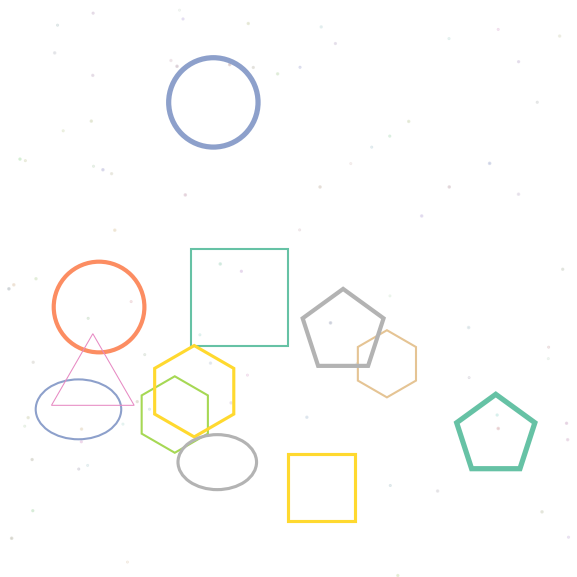[{"shape": "pentagon", "thickness": 2.5, "radius": 0.36, "center": [0.858, 0.245]}, {"shape": "square", "thickness": 1, "radius": 0.42, "center": [0.414, 0.484]}, {"shape": "circle", "thickness": 2, "radius": 0.39, "center": [0.172, 0.467]}, {"shape": "circle", "thickness": 2.5, "radius": 0.39, "center": [0.369, 0.822]}, {"shape": "oval", "thickness": 1, "radius": 0.37, "center": [0.136, 0.29]}, {"shape": "triangle", "thickness": 0.5, "radius": 0.41, "center": [0.161, 0.339]}, {"shape": "hexagon", "thickness": 1, "radius": 0.33, "center": [0.303, 0.281]}, {"shape": "hexagon", "thickness": 1.5, "radius": 0.4, "center": [0.336, 0.322]}, {"shape": "square", "thickness": 1.5, "radius": 0.29, "center": [0.557, 0.155]}, {"shape": "hexagon", "thickness": 1, "radius": 0.29, "center": [0.67, 0.369]}, {"shape": "oval", "thickness": 1.5, "radius": 0.34, "center": [0.376, 0.199]}, {"shape": "pentagon", "thickness": 2, "radius": 0.37, "center": [0.594, 0.425]}]